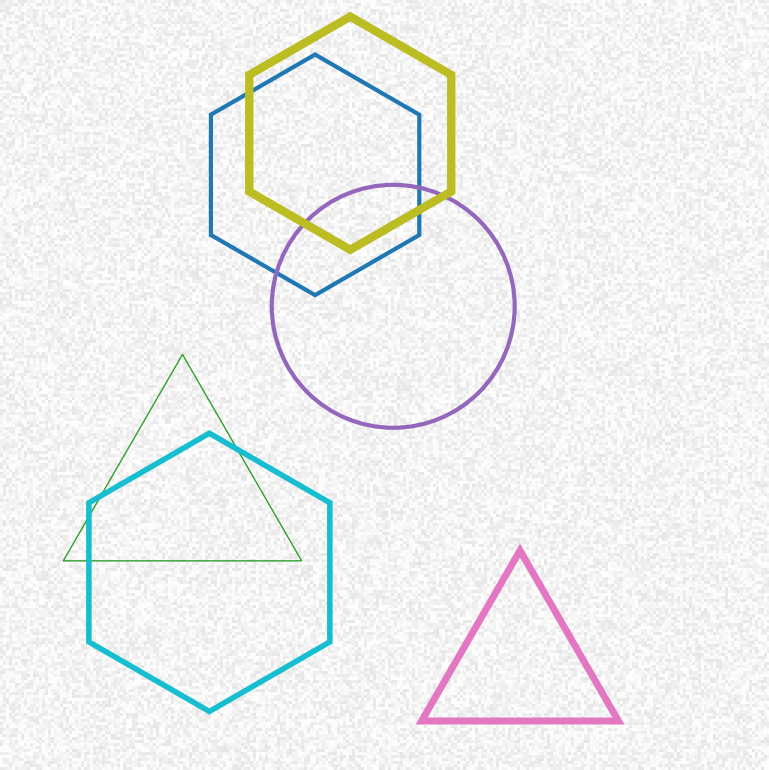[{"shape": "hexagon", "thickness": 1.5, "radius": 0.78, "center": [0.409, 0.773]}, {"shape": "triangle", "thickness": 0.5, "radius": 0.89, "center": [0.237, 0.361]}, {"shape": "circle", "thickness": 1.5, "radius": 0.79, "center": [0.511, 0.602]}, {"shape": "triangle", "thickness": 2.5, "radius": 0.74, "center": [0.675, 0.137]}, {"shape": "hexagon", "thickness": 3, "radius": 0.76, "center": [0.455, 0.827]}, {"shape": "hexagon", "thickness": 2, "radius": 0.9, "center": [0.272, 0.257]}]